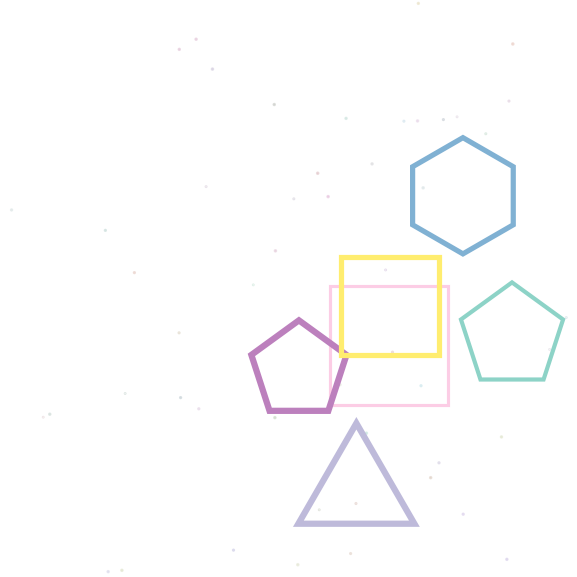[{"shape": "pentagon", "thickness": 2, "radius": 0.46, "center": [0.887, 0.417]}, {"shape": "triangle", "thickness": 3, "radius": 0.58, "center": [0.617, 0.15]}, {"shape": "hexagon", "thickness": 2.5, "radius": 0.5, "center": [0.802, 0.66]}, {"shape": "square", "thickness": 1.5, "radius": 0.51, "center": [0.673, 0.401]}, {"shape": "pentagon", "thickness": 3, "radius": 0.43, "center": [0.518, 0.358]}, {"shape": "square", "thickness": 2.5, "radius": 0.42, "center": [0.676, 0.469]}]